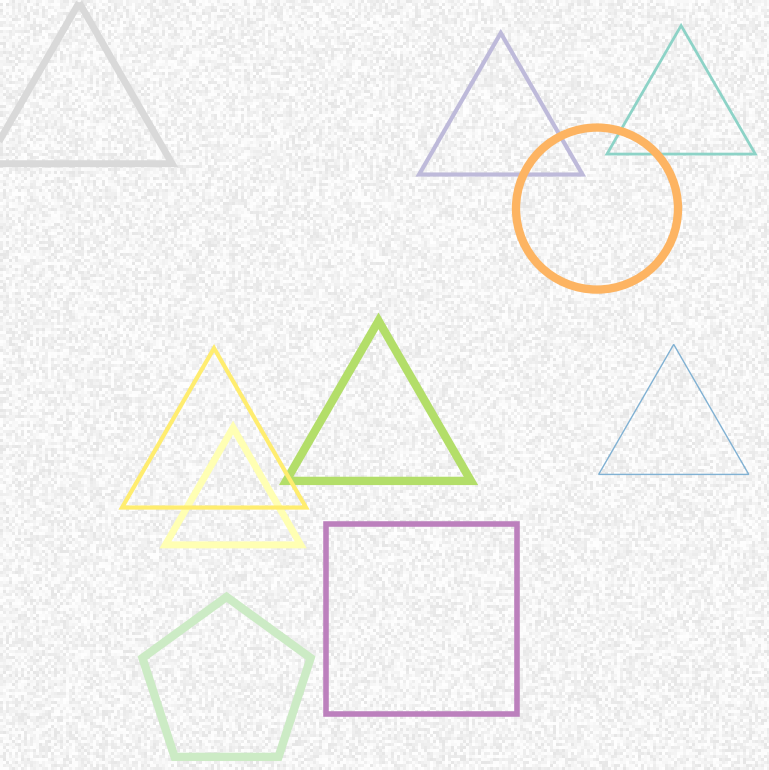[{"shape": "triangle", "thickness": 1, "radius": 0.56, "center": [0.885, 0.856]}, {"shape": "triangle", "thickness": 2.5, "radius": 0.51, "center": [0.303, 0.343]}, {"shape": "triangle", "thickness": 1.5, "radius": 0.61, "center": [0.65, 0.835]}, {"shape": "triangle", "thickness": 0.5, "radius": 0.56, "center": [0.875, 0.44]}, {"shape": "circle", "thickness": 3, "radius": 0.53, "center": [0.775, 0.729]}, {"shape": "triangle", "thickness": 3, "radius": 0.69, "center": [0.492, 0.445]}, {"shape": "triangle", "thickness": 2.5, "radius": 0.7, "center": [0.103, 0.857]}, {"shape": "square", "thickness": 2, "radius": 0.62, "center": [0.547, 0.196]}, {"shape": "pentagon", "thickness": 3, "radius": 0.57, "center": [0.294, 0.11]}, {"shape": "triangle", "thickness": 1.5, "radius": 0.69, "center": [0.278, 0.41]}]